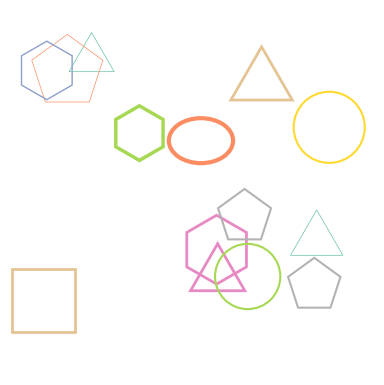[{"shape": "triangle", "thickness": 0.5, "radius": 0.34, "center": [0.238, 0.848]}, {"shape": "triangle", "thickness": 0.5, "radius": 0.39, "center": [0.823, 0.376]}, {"shape": "pentagon", "thickness": 0.5, "radius": 0.49, "center": [0.175, 0.814]}, {"shape": "oval", "thickness": 3, "radius": 0.42, "center": [0.522, 0.635]}, {"shape": "hexagon", "thickness": 1, "radius": 0.38, "center": [0.122, 0.817]}, {"shape": "triangle", "thickness": 2, "radius": 0.41, "center": [0.565, 0.286]}, {"shape": "hexagon", "thickness": 2, "radius": 0.45, "center": [0.563, 0.352]}, {"shape": "circle", "thickness": 1.5, "radius": 0.42, "center": [0.643, 0.282]}, {"shape": "hexagon", "thickness": 2.5, "radius": 0.35, "center": [0.362, 0.654]}, {"shape": "circle", "thickness": 1.5, "radius": 0.46, "center": [0.855, 0.669]}, {"shape": "triangle", "thickness": 2, "radius": 0.46, "center": [0.679, 0.786]}, {"shape": "square", "thickness": 2, "radius": 0.41, "center": [0.112, 0.219]}, {"shape": "pentagon", "thickness": 1.5, "radius": 0.36, "center": [0.635, 0.437]}, {"shape": "pentagon", "thickness": 1.5, "radius": 0.36, "center": [0.816, 0.259]}]